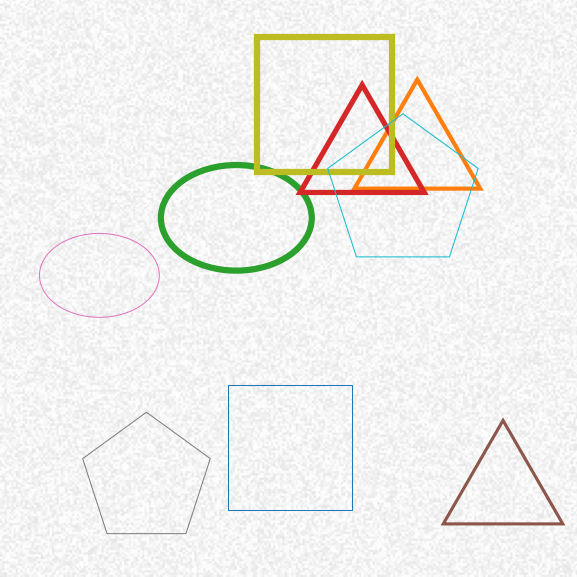[{"shape": "square", "thickness": 0.5, "radius": 0.54, "center": [0.502, 0.225]}, {"shape": "triangle", "thickness": 2, "radius": 0.63, "center": [0.723, 0.735]}, {"shape": "oval", "thickness": 3, "radius": 0.65, "center": [0.409, 0.622]}, {"shape": "triangle", "thickness": 2.5, "radius": 0.62, "center": [0.627, 0.728]}, {"shape": "triangle", "thickness": 1.5, "radius": 0.6, "center": [0.871, 0.152]}, {"shape": "oval", "thickness": 0.5, "radius": 0.52, "center": [0.172, 0.522]}, {"shape": "pentagon", "thickness": 0.5, "radius": 0.58, "center": [0.254, 0.169]}, {"shape": "square", "thickness": 3, "radius": 0.58, "center": [0.562, 0.819]}, {"shape": "pentagon", "thickness": 0.5, "radius": 0.68, "center": [0.698, 0.665]}]